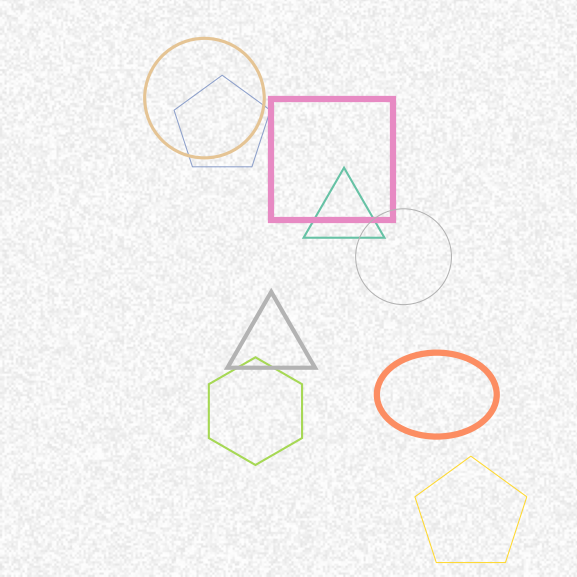[{"shape": "triangle", "thickness": 1, "radius": 0.4, "center": [0.596, 0.628]}, {"shape": "oval", "thickness": 3, "radius": 0.52, "center": [0.756, 0.316]}, {"shape": "pentagon", "thickness": 0.5, "radius": 0.44, "center": [0.385, 0.781]}, {"shape": "square", "thickness": 3, "radius": 0.53, "center": [0.574, 0.723]}, {"shape": "hexagon", "thickness": 1, "radius": 0.47, "center": [0.442, 0.287]}, {"shape": "pentagon", "thickness": 0.5, "radius": 0.51, "center": [0.815, 0.107]}, {"shape": "circle", "thickness": 1.5, "radius": 0.52, "center": [0.354, 0.829]}, {"shape": "triangle", "thickness": 2, "radius": 0.44, "center": [0.47, 0.406]}, {"shape": "circle", "thickness": 0.5, "radius": 0.41, "center": [0.699, 0.555]}]